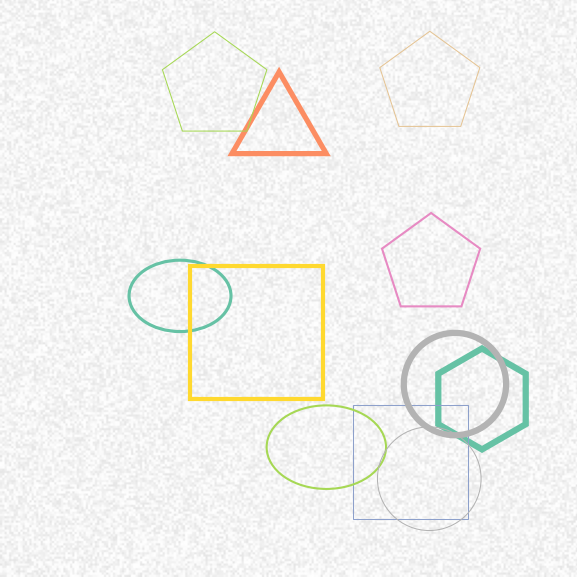[{"shape": "hexagon", "thickness": 3, "radius": 0.44, "center": [0.835, 0.308]}, {"shape": "oval", "thickness": 1.5, "radius": 0.44, "center": [0.312, 0.487]}, {"shape": "triangle", "thickness": 2.5, "radius": 0.47, "center": [0.483, 0.78]}, {"shape": "square", "thickness": 0.5, "radius": 0.5, "center": [0.711, 0.199]}, {"shape": "pentagon", "thickness": 1, "radius": 0.45, "center": [0.746, 0.541]}, {"shape": "oval", "thickness": 1, "radius": 0.52, "center": [0.565, 0.225]}, {"shape": "pentagon", "thickness": 0.5, "radius": 0.48, "center": [0.372, 0.849]}, {"shape": "square", "thickness": 2, "radius": 0.58, "center": [0.444, 0.423]}, {"shape": "pentagon", "thickness": 0.5, "radius": 0.46, "center": [0.744, 0.854]}, {"shape": "circle", "thickness": 3, "radius": 0.44, "center": [0.788, 0.334]}, {"shape": "circle", "thickness": 0.5, "radius": 0.45, "center": [0.743, 0.17]}]